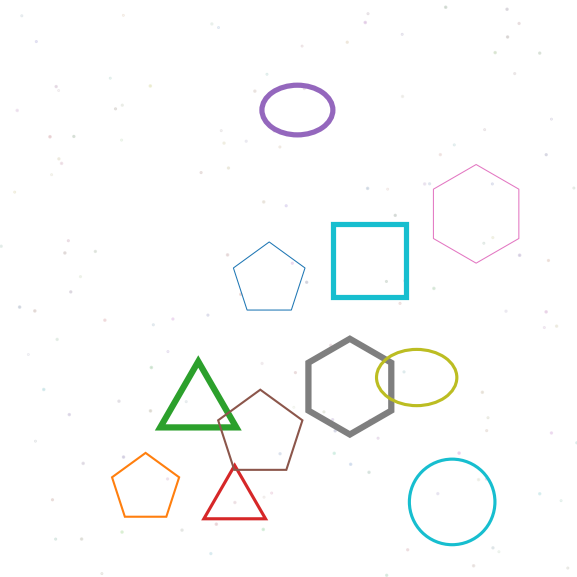[{"shape": "pentagon", "thickness": 0.5, "radius": 0.33, "center": [0.466, 0.515]}, {"shape": "pentagon", "thickness": 1, "radius": 0.31, "center": [0.252, 0.154]}, {"shape": "triangle", "thickness": 3, "radius": 0.38, "center": [0.343, 0.297]}, {"shape": "triangle", "thickness": 1.5, "radius": 0.31, "center": [0.406, 0.132]}, {"shape": "oval", "thickness": 2.5, "radius": 0.31, "center": [0.515, 0.809]}, {"shape": "pentagon", "thickness": 1, "radius": 0.38, "center": [0.451, 0.248]}, {"shape": "hexagon", "thickness": 0.5, "radius": 0.43, "center": [0.824, 0.629]}, {"shape": "hexagon", "thickness": 3, "radius": 0.41, "center": [0.606, 0.33]}, {"shape": "oval", "thickness": 1.5, "radius": 0.35, "center": [0.722, 0.345]}, {"shape": "circle", "thickness": 1.5, "radius": 0.37, "center": [0.783, 0.13]}, {"shape": "square", "thickness": 2.5, "radius": 0.32, "center": [0.64, 0.548]}]